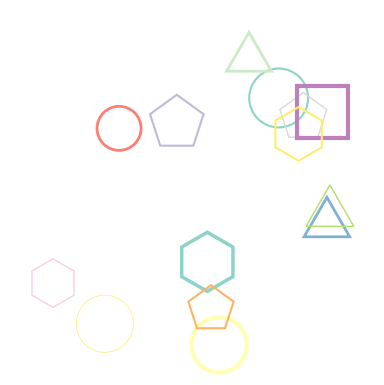[{"shape": "hexagon", "thickness": 2.5, "radius": 0.38, "center": [0.538, 0.32]}, {"shape": "circle", "thickness": 1.5, "radius": 0.38, "center": [0.724, 0.746]}, {"shape": "circle", "thickness": 3, "radius": 0.36, "center": [0.569, 0.104]}, {"shape": "pentagon", "thickness": 1.5, "radius": 0.37, "center": [0.459, 0.681]}, {"shape": "circle", "thickness": 2, "radius": 0.29, "center": [0.309, 0.667]}, {"shape": "triangle", "thickness": 2, "radius": 0.34, "center": [0.849, 0.419]}, {"shape": "pentagon", "thickness": 1.5, "radius": 0.31, "center": [0.548, 0.197]}, {"shape": "triangle", "thickness": 1, "radius": 0.36, "center": [0.857, 0.448]}, {"shape": "hexagon", "thickness": 1, "radius": 0.31, "center": [0.138, 0.265]}, {"shape": "pentagon", "thickness": 1, "radius": 0.32, "center": [0.788, 0.696]}, {"shape": "square", "thickness": 3, "radius": 0.34, "center": [0.838, 0.708]}, {"shape": "triangle", "thickness": 2, "radius": 0.34, "center": [0.647, 0.849]}, {"shape": "hexagon", "thickness": 1.5, "radius": 0.35, "center": [0.775, 0.652]}, {"shape": "circle", "thickness": 0.5, "radius": 0.37, "center": [0.272, 0.159]}]